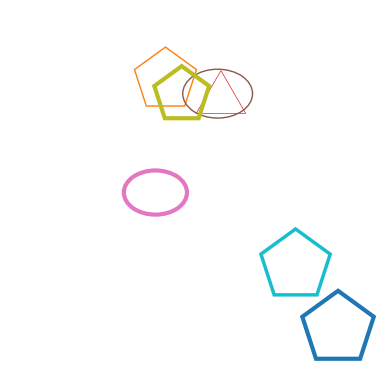[{"shape": "pentagon", "thickness": 3, "radius": 0.49, "center": [0.878, 0.147]}, {"shape": "pentagon", "thickness": 1, "radius": 0.42, "center": [0.43, 0.793]}, {"shape": "triangle", "thickness": 0.5, "radius": 0.37, "center": [0.574, 0.742]}, {"shape": "oval", "thickness": 1, "radius": 0.45, "center": [0.565, 0.757]}, {"shape": "oval", "thickness": 3, "radius": 0.41, "center": [0.404, 0.5]}, {"shape": "pentagon", "thickness": 3, "radius": 0.37, "center": [0.472, 0.753]}, {"shape": "pentagon", "thickness": 2.5, "radius": 0.47, "center": [0.768, 0.311]}]